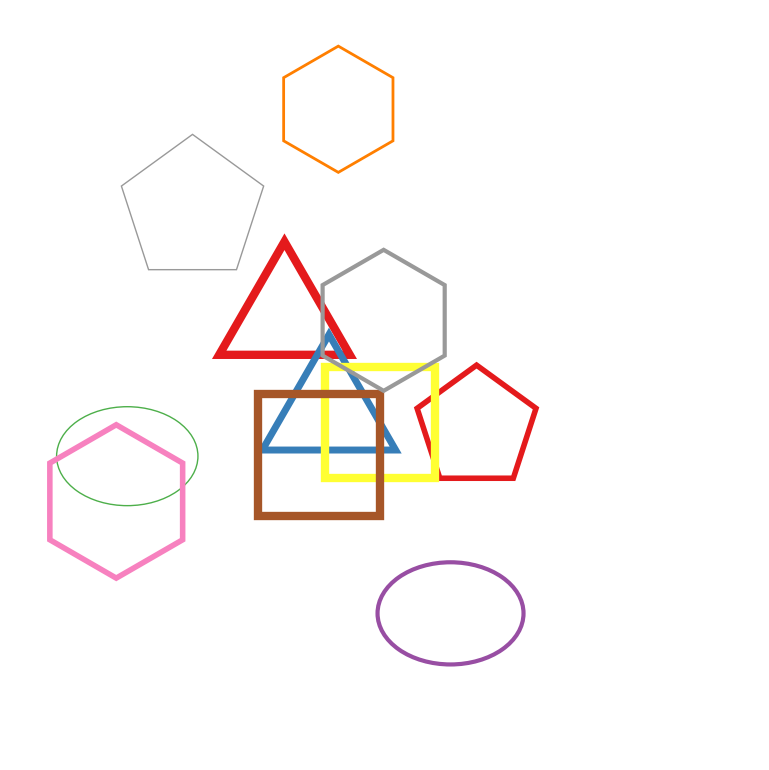[{"shape": "pentagon", "thickness": 2, "radius": 0.41, "center": [0.619, 0.445]}, {"shape": "triangle", "thickness": 3, "radius": 0.49, "center": [0.369, 0.588]}, {"shape": "triangle", "thickness": 2.5, "radius": 0.5, "center": [0.427, 0.466]}, {"shape": "oval", "thickness": 0.5, "radius": 0.46, "center": [0.165, 0.408]}, {"shape": "oval", "thickness": 1.5, "radius": 0.47, "center": [0.585, 0.203]}, {"shape": "hexagon", "thickness": 1, "radius": 0.41, "center": [0.439, 0.858]}, {"shape": "square", "thickness": 3, "radius": 0.36, "center": [0.494, 0.451]}, {"shape": "square", "thickness": 3, "radius": 0.4, "center": [0.414, 0.409]}, {"shape": "hexagon", "thickness": 2, "radius": 0.5, "center": [0.151, 0.349]}, {"shape": "pentagon", "thickness": 0.5, "radius": 0.49, "center": [0.25, 0.728]}, {"shape": "hexagon", "thickness": 1.5, "radius": 0.46, "center": [0.498, 0.584]}]